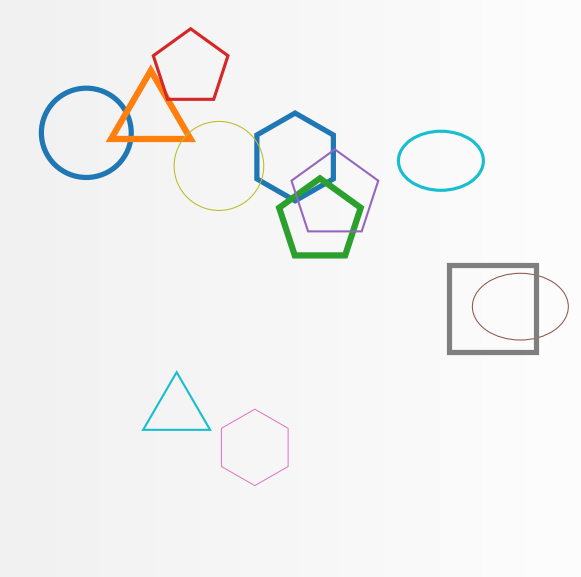[{"shape": "circle", "thickness": 2.5, "radius": 0.39, "center": [0.148, 0.769]}, {"shape": "hexagon", "thickness": 2.5, "radius": 0.38, "center": [0.508, 0.727]}, {"shape": "triangle", "thickness": 3, "radius": 0.39, "center": [0.259, 0.798]}, {"shape": "pentagon", "thickness": 3, "radius": 0.37, "center": [0.55, 0.617]}, {"shape": "pentagon", "thickness": 1.5, "radius": 0.34, "center": [0.328, 0.882]}, {"shape": "pentagon", "thickness": 1, "radius": 0.39, "center": [0.576, 0.662]}, {"shape": "oval", "thickness": 0.5, "radius": 0.41, "center": [0.895, 0.468]}, {"shape": "hexagon", "thickness": 0.5, "radius": 0.33, "center": [0.438, 0.224]}, {"shape": "square", "thickness": 2.5, "radius": 0.38, "center": [0.847, 0.465]}, {"shape": "circle", "thickness": 0.5, "radius": 0.39, "center": [0.377, 0.712]}, {"shape": "oval", "thickness": 1.5, "radius": 0.37, "center": [0.759, 0.721]}, {"shape": "triangle", "thickness": 1, "radius": 0.33, "center": [0.304, 0.288]}]